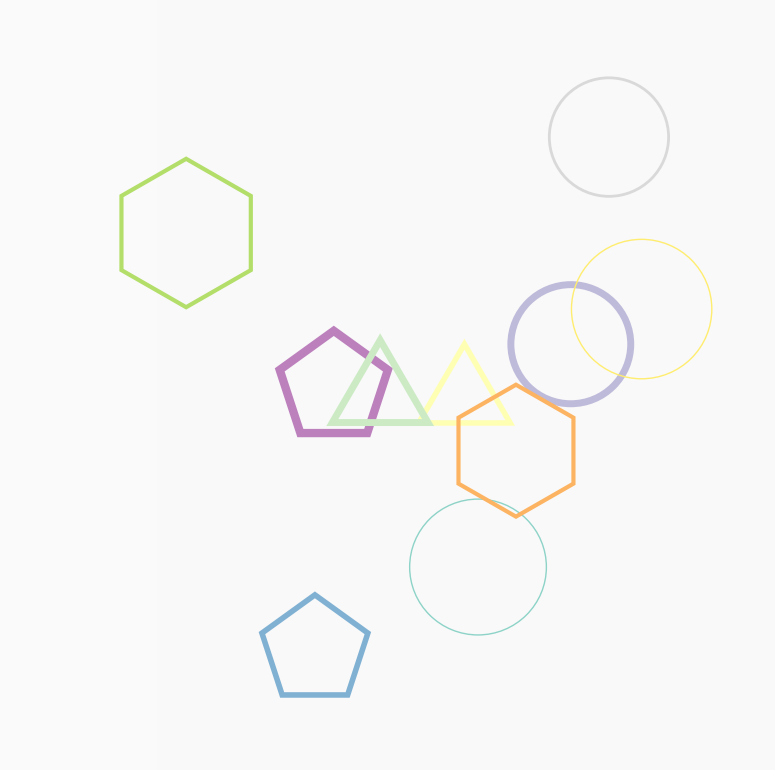[{"shape": "circle", "thickness": 0.5, "radius": 0.44, "center": [0.617, 0.264]}, {"shape": "triangle", "thickness": 2, "radius": 0.34, "center": [0.599, 0.485]}, {"shape": "circle", "thickness": 2.5, "radius": 0.39, "center": [0.737, 0.553]}, {"shape": "pentagon", "thickness": 2, "radius": 0.36, "center": [0.406, 0.156]}, {"shape": "hexagon", "thickness": 1.5, "radius": 0.43, "center": [0.666, 0.415]}, {"shape": "hexagon", "thickness": 1.5, "radius": 0.48, "center": [0.24, 0.697]}, {"shape": "circle", "thickness": 1, "radius": 0.38, "center": [0.786, 0.822]}, {"shape": "pentagon", "thickness": 3, "radius": 0.37, "center": [0.431, 0.497]}, {"shape": "triangle", "thickness": 2.5, "radius": 0.36, "center": [0.491, 0.487]}, {"shape": "circle", "thickness": 0.5, "radius": 0.45, "center": [0.828, 0.599]}]